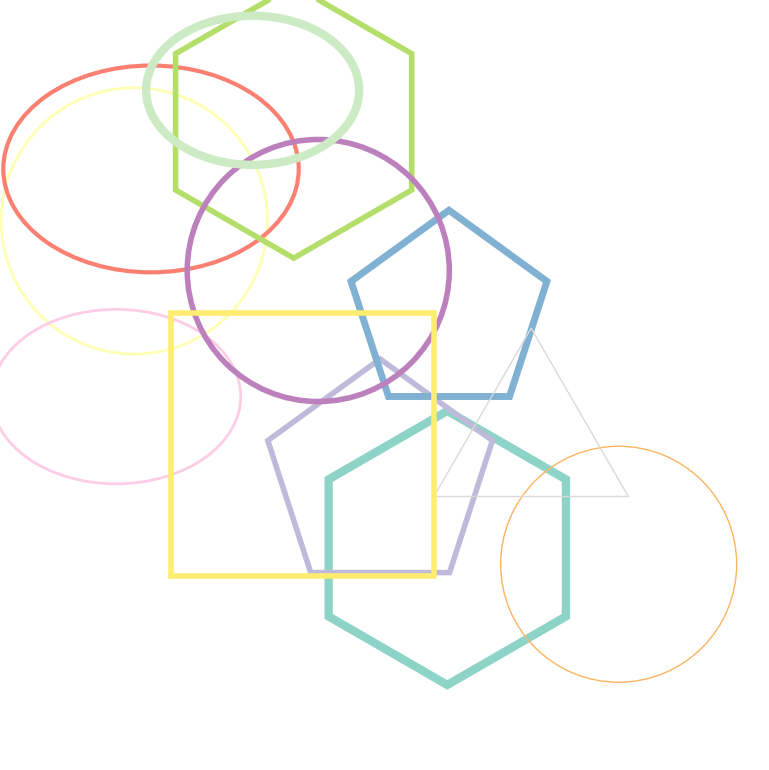[{"shape": "hexagon", "thickness": 3, "radius": 0.89, "center": [0.581, 0.288]}, {"shape": "circle", "thickness": 1, "radius": 0.86, "center": [0.174, 0.713]}, {"shape": "pentagon", "thickness": 2, "radius": 0.77, "center": [0.494, 0.38]}, {"shape": "oval", "thickness": 1.5, "radius": 0.96, "center": [0.196, 0.781]}, {"shape": "pentagon", "thickness": 2.5, "radius": 0.67, "center": [0.583, 0.593]}, {"shape": "circle", "thickness": 0.5, "radius": 0.77, "center": [0.803, 0.267]}, {"shape": "hexagon", "thickness": 2, "radius": 0.89, "center": [0.381, 0.842]}, {"shape": "oval", "thickness": 1, "radius": 0.81, "center": [0.151, 0.485]}, {"shape": "triangle", "thickness": 0.5, "radius": 0.73, "center": [0.69, 0.428]}, {"shape": "circle", "thickness": 2, "radius": 0.85, "center": [0.413, 0.649]}, {"shape": "oval", "thickness": 3, "radius": 0.69, "center": [0.328, 0.883]}, {"shape": "square", "thickness": 2, "radius": 0.85, "center": [0.393, 0.423]}]